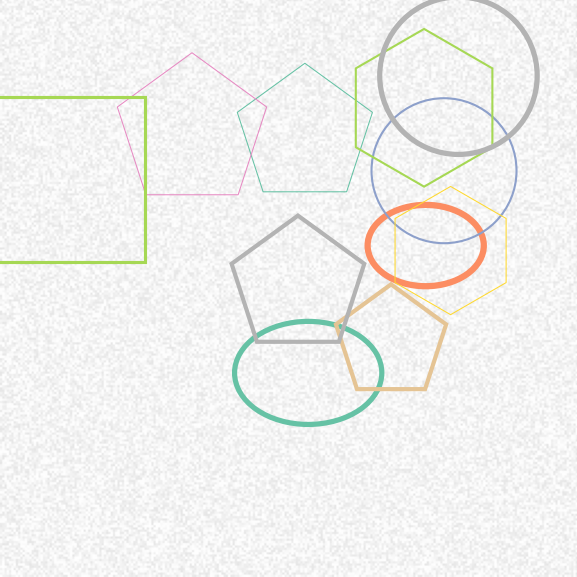[{"shape": "pentagon", "thickness": 0.5, "radius": 0.62, "center": [0.528, 0.767]}, {"shape": "oval", "thickness": 2.5, "radius": 0.64, "center": [0.534, 0.353]}, {"shape": "oval", "thickness": 3, "radius": 0.5, "center": [0.737, 0.574]}, {"shape": "circle", "thickness": 1, "radius": 0.63, "center": [0.769, 0.704]}, {"shape": "pentagon", "thickness": 0.5, "radius": 0.68, "center": [0.332, 0.772]}, {"shape": "square", "thickness": 1.5, "radius": 0.72, "center": [0.108, 0.688]}, {"shape": "hexagon", "thickness": 1, "radius": 0.68, "center": [0.734, 0.812]}, {"shape": "hexagon", "thickness": 0.5, "radius": 0.56, "center": [0.78, 0.565]}, {"shape": "pentagon", "thickness": 2, "radius": 0.5, "center": [0.677, 0.406]}, {"shape": "pentagon", "thickness": 2, "radius": 0.6, "center": [0.516, 0.505]}, {"shape": "circle", "thickness": 2.5, "radius": 0.68, "center": [0.794, 0.868]}]